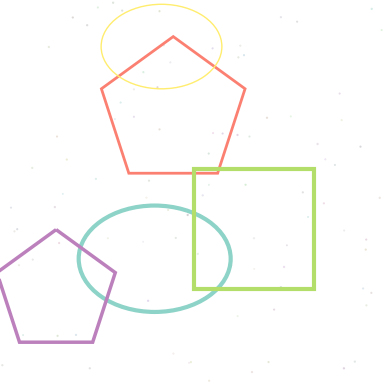[{"shape": "oval", "thickness": 3, "radius": 0.99, "center": [0.402, 0.328]}, {"shape": "pentagon", "thickness": 2, "radius": 0.98, "center": [0.45, 0.709]}, {"shape": "square", "thickness": 3, "radius": 0.78, "center": [0.659, 0.405]}, {"shape": "pentagon", "thickness": 2.5, "radius": 0.81, "center": [0.146, 0.242]}, {"shape": "oval", "thickness": 1, "radius": 0.78, "center": [0.419, 0.879]}]